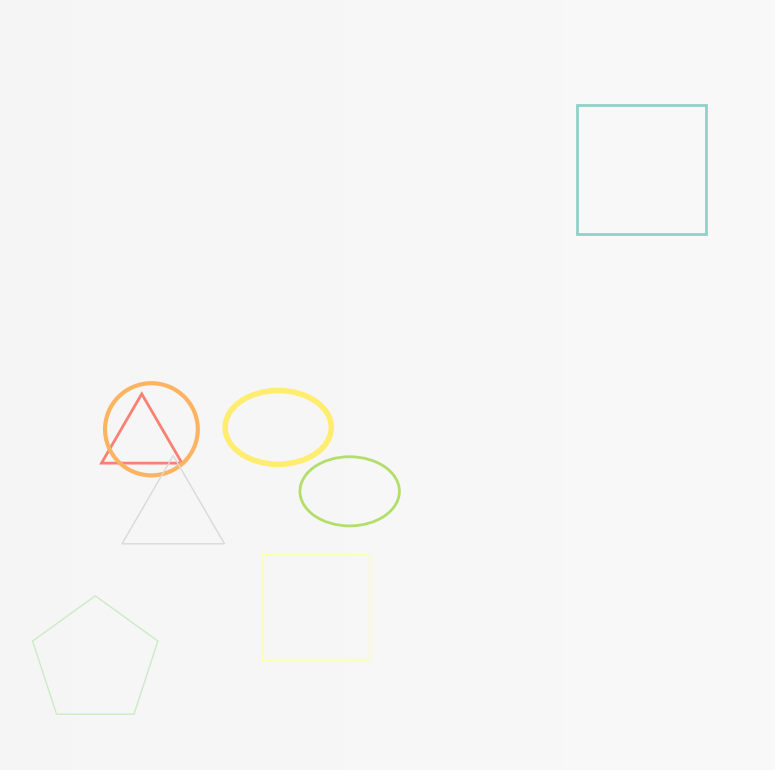[{"shape": "square", "thickness": 1, "radius": 0.42, "center": [0.828, 0.78]}, {"shape": "square", "thickness": 0.5, "radius": 0.35, "center": [0.407, 0.212]}, {"shape": "triangle", "thickness": 1, "radius": 0.3, "center": [0.183, 0.429]}, {"shape": "circle", "thickness": 1.5, "radius": 0.3, "center": [0.195, 0.442]}, {"shape": "oval", "thickness": 1, "radius": 0.32, "center": [0.451, 0.362]}, {"shape": "triangle", "thickness": 0.5, "radius": 0.38, "center": [0.224, 0.332]}, {"shape": "pentagon", "thickness": 0.5, "radius": 0.42, "center": [0.123, 0.141]}, {"shape": "oval", "thickness": 2, "radius": 0.34, "center": [0.359, 0.445]}]